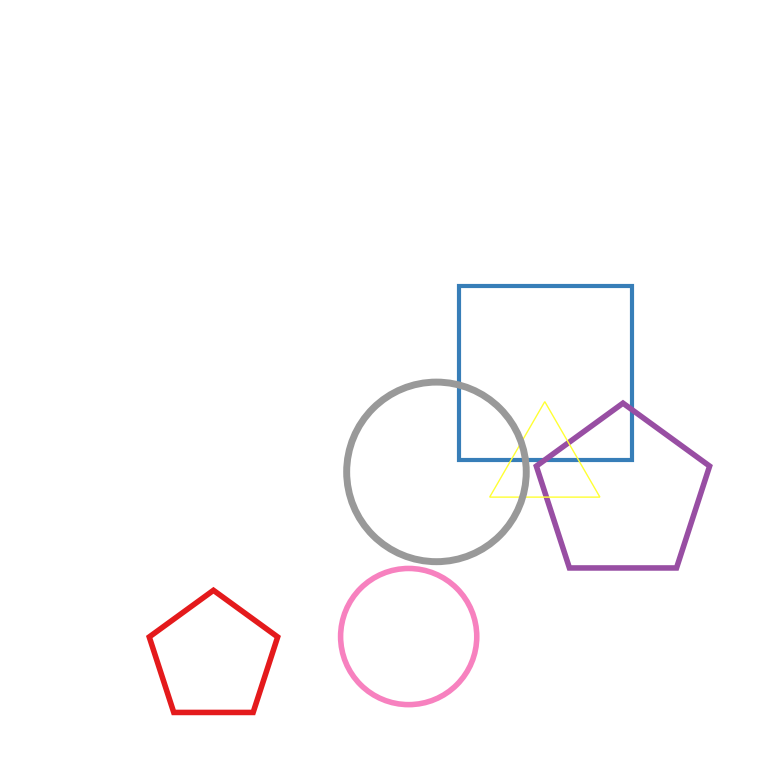[{"shape": "pentagon", "thickness": 2, "radius": 0.44, "center": [0.277, 0.146]}, {"shape": "square", "thickness": 1.5, "radius": 0.56, "center": [0.709, 0.516]}, {"shape": "pentagon", "thickness": 2, "radius": 0.59, "center": [0.809, 0.358]}, {"shape": "triangle", "thickness": 0.5, "radius": 0.41, "center": [0.708, 0.396]}, {"shape": "circle", "thickness": 2, "radius": 0.44, "center": [0.531, 0.173]}, {"shape": "circle", "thickness": 2.5, "radius": 0.58, "center": [0.567, 0.387]}]